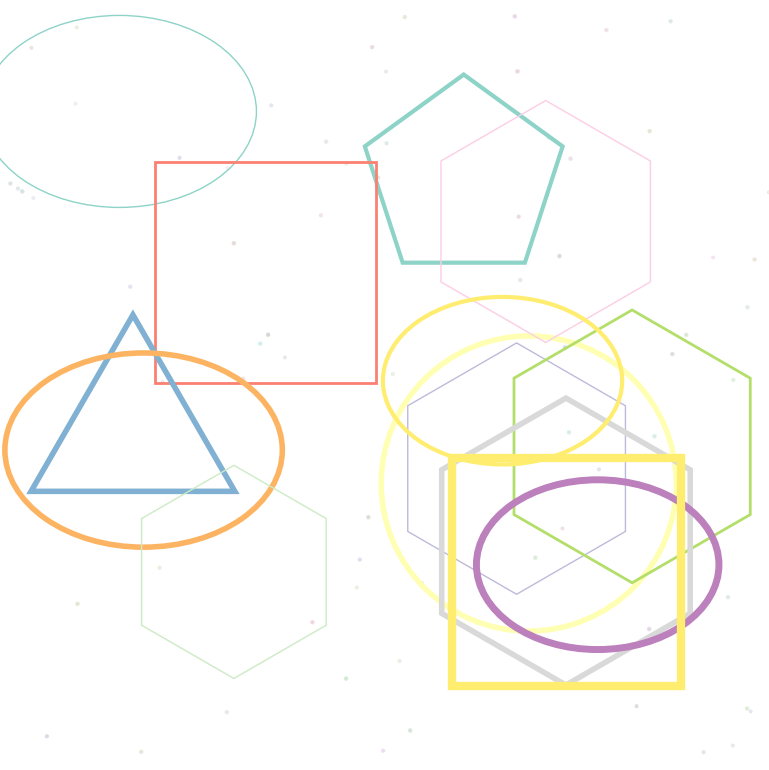[{"shape": "oval", "thickness": 0.5, "radius": 0.89, "center": [0.155, 0.855]}, {"shape": "pentagon", "thickness": 1.5, "radius": 0.68, "center": [0.602, 0.768]}, {"shape": "circle", "thickness": 2, "radius": 0.96, "center": [0.687, 0.372]}, {"shape": "hexagon", "thickness": 0.5, "radius": 0.82, "center": [0.671, 0.391]}, {"shape": "square", "thickness": 1, "radius": 0.72, "center": [0.345, 0.646]}, {"shape": "triangle", "thickness": 2, "radius": 0.76, "center": [0.173, 0.438]}, {"shape": "oval", "thickness": 2, "radius": 0.9, "center": [0.186, 0.416]}, {"shape": "hexagon", "thickness": 1, "radius": 0.89, "center": [0.821, 0.42]}, {"shape": "hexagon", "thickness": 0.5, "radius": 0.79, "center": [0.709, 0.712]}, {"shape": "hexagon", "thickness": 2, "radius": 0.93, "center": [0.735, 0.297]}, {"shape": "oval", "thickness": 2.5, "radius": 0.79, "center": [0.776, 0.267]}, {"shape": "hexagon", "thickness": 0.5, "radius": 0.69, "center": [0.304, 0.257]}, {"shape": "square", "thickness": 3, "radius": 0.74, "center": [0.736, 0.257]}, {"shape": "oval", "thickness": 1.5, "radius": 0.78, "center": [0.653, 0.506]}]